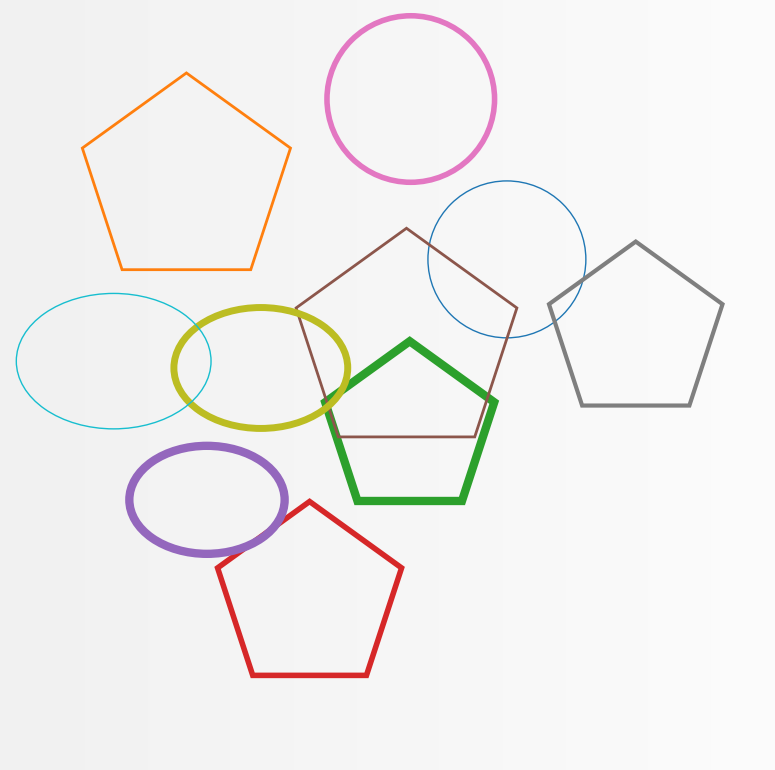[{"shape": "circle", "thickness": 0.5, "radius": 0.51, "center": [0.654, 0.663]}, {"shape": "pentagon", "thickness": 1, "radius": 0.71, "center": [0.241, 0.764]}, {"shape": "pentagon", "thickness": 3, "radius": 0.57, "center": [0.529, 0.442]}, {"shape": "pentagon", "thickness": 2, "radius": 0.62, "center": [0.399, 0.224]}, {"shape": "oval", "thickness": 3, "radius": 0.5, "center": [0.267, 0.351]}, {"shape": "pentagon", "thickness": 1, "radius": 0.75, "center": [0.525, 0.554]}, {"shape": "circle", "thickness": 2, "radius": 0.54, "center": [0.53, 0.871]}, {"shape": "pentagon", "thickness": 1.5, "radius": 0.59, "center": [0.82, 0.569]}, {"shape": "oval", "thickness": 2.5, "radius": 0.56, "center": [0.337, 0.522]}, {"shape": "oval", "thickness": 0.5, "radius": 0.63, "center": [0.147, 0.531]}]